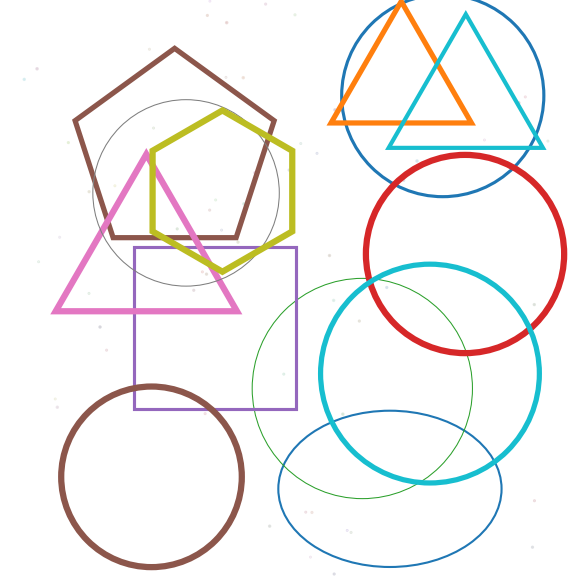[{"shape": "circle", "thickness": 1.5, "radius": 0.88, "center": [0.767, 0.834]}, {"shape": "oval", "thickness": 1, "radius": 0.97, "center": [0.675, 0.153]}, {"shape": "triangle", "thickness": 2.5, "radius": 0.7, "center": [0.695, 0.856]}, {"shape": "circle", "thickness": 0.5, "radius": 0.95, "center": [0.627, 0.326]}, {"shape": "circle", "thickness": 3, "radius": 0.86, "center": [0.805, 0.559]}, {"shape": "square", "thickness": 1.5, "radius": 0.7, "center": [0.373, 0.431]}, {"shape": "circle", "thickness": 3, "radius": 0.78, "center": [0.262, 0.173]}, {"shape": "pentagon", "thickness": 2.5, "radius": 0.91, "center": [0.302, 0.734]}, {"shape": "triangle", "thickness": 3, "radius": 0.91, "center": [0.253, 0.551]}, {"shape": "circle", "thickness": 0.5, "radius": 0.81, "center": [0.322, 0.665]}, {"shape": "hexagon", "thickness": 3, "radius": 0.7, "center": [0.385, 0.668]}, {"shape": "circle", "thickness": 2.5, "radius": 0.95, "center": [0.745, 0.352]}, {"shape": "triangle", "thickness": 2, "radius": 0.77, "center": [0.807, 0.82]}]